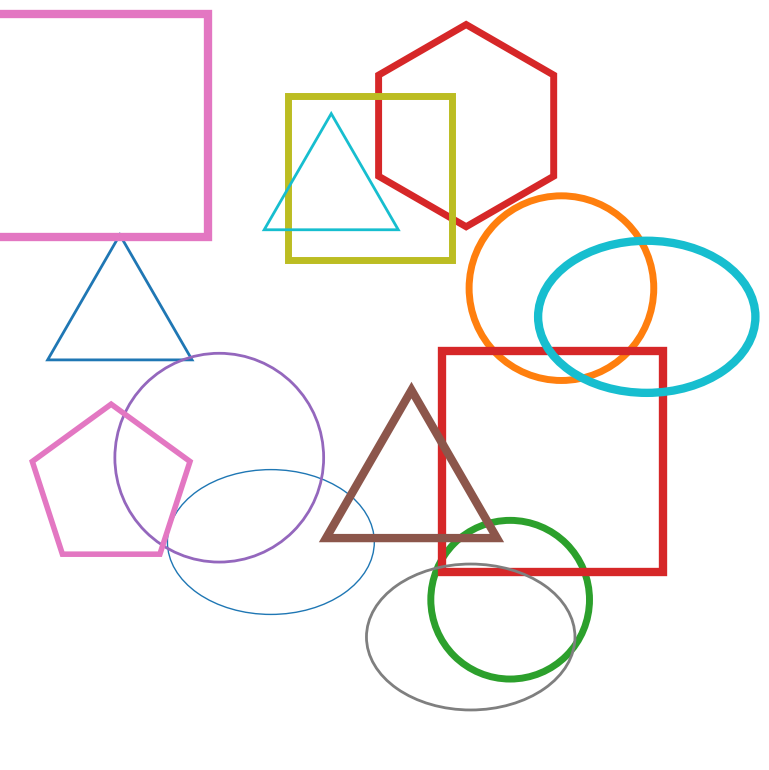[{"shape": "triangle", "thickness": 1, "radius": 0.54, "center": [0.156, 0.587]}, {"shape": "oval", "thickness": 0.5, "radius": 0.67, "center": [0.352, 0.296]}, {"shape": "circle", "thickness": 2.5, "radius": 0.6, "center": [0.729, 0.626]}, {"shape": "circle", "thickness": 2.5, "radius": 0.52, "center": [0.663, 0.221]}, {"shape": "hexagon", "thickness": 2.5, "radius": 0.66, "center": [0.605, 0.837]}, {"shape": "square", "thickness": 3, "radius": 0.72, "center": [0.718, 0.401]}, {"shape": "circle", "thickness": 1, "radius": 0.68, "center": [0.285, 0.406]}, {"shape": "triangle", "thickness": 3, "radius": 0.64, "center": [0.534, 0.365]}, {"shape": "pentagon", "thickness": 2, "radius": 0.54, "center": [0.144, 0.367]}, {"shape": "square", "thickness": 3, "radius": 0.72, "center": [0.125, 0.837]}, {"shape": "oval", "thickness": 1, "radius": 0.68, "center": [0.611, 0.173]}, {"shape": "square", "thickness": 2.5, "radius": 0.53, "center": [0.48, 0.769]}, {"shape": "oval", "thickness": 3, "radius": 0.71, "center": [0.84, 0.589]}, {"shape": "triangle", "thickness": 1, "radius": 0.5, "center": [0.43, 0.752]}]